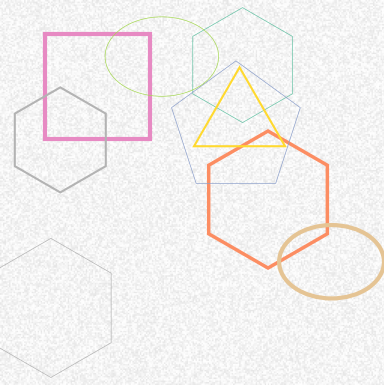[{"shape": "hexagon", "thickness": 0.5, "radius": 0.75, "center": [0.63, 0.831]}, {"shape": "hexagon", "thickness": 2.5, "radius": 0.89, "center": [0.696, 0.482]}, {"shape": "pentagon", "thickness": 0.5, "radius": 0.88, "center": [0.613, 0.666]}, {"shape": "square", "thickness": 3, "radius": 0.68, "center": [0.254, 0.776]}, {"shape": "oval", "thickness": 0.5, "radius": 0.74, "center": [0.42, 0.853]}, {"shape": "triangle", "thickness": 1.5, "radius": 0.68, "center": [0.622, 0.688]}, {"shape": "oval", "thickness": 3, "radius": 0.68, "center": [0.861, 0.32]}, {"shape": "hexagon", "thickness": 1.5, "radius": 0.68, "center": [0.157, 0.637]}, {"shape": "hexagon", "thickness": 0.5, "radius": 0.9, "center": [0.132, 0.2]}]